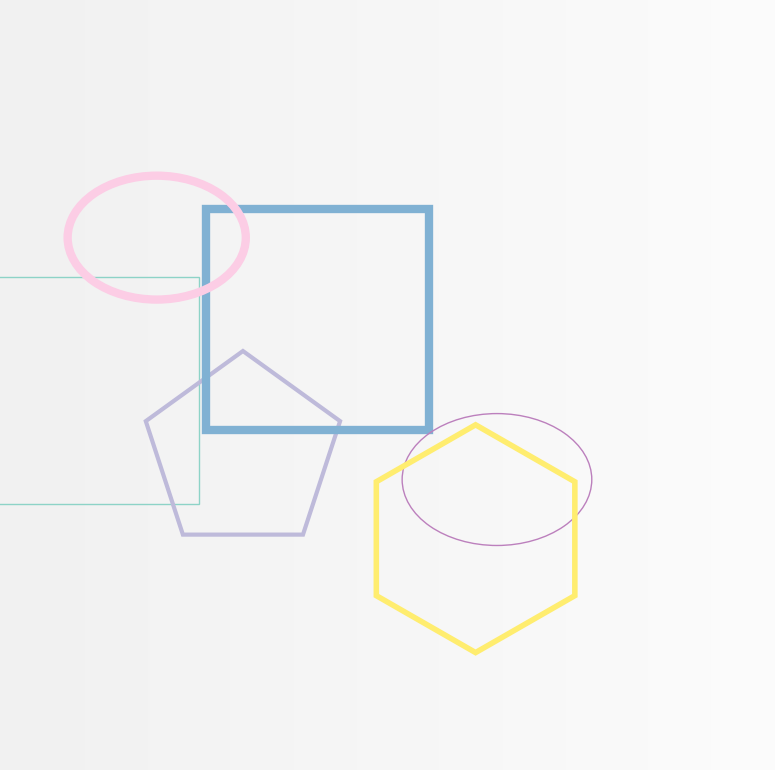[{"shape": "square", "thickness": 0.5, "radius": 0.74, "center": [0.109, 0.493]}, {"shape": "pentagon", "thickness": 1.5, "radius": 0.66, "center": [0.313, 0.412]}, {"shape": "square", "thickness": 3, "radius": 0.72, "center": [0.41, 0.585]}, {"shape": "oval", "thickness": 3, "radius": 0.57, "center": [0.202, 0.691]}, {"shape": "oval", "thickness": 0.5, "radius": 0.61, "center": [0.641, 0.377]}, {"shape": "hexagon", "thickness": 2, "radius": 0.74, "center": [0.614, 0.3]}]